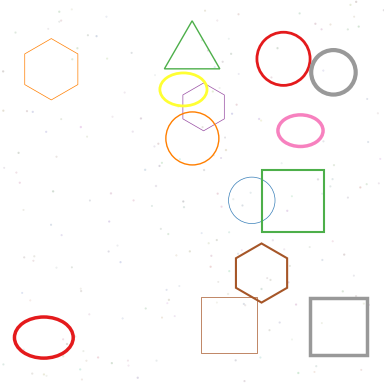[{"shape": "circle", "thickness": 2, "radius": 0.35, "center": [0.736, 0.847]}, {"shape": "oval", "thickness": 2.5, "radius": 0.38, "center": [0.114, 0.123]}, {"shape": "circle", "thickness": 0.5, "radius": 0.3, "center": [0.654, 0.48]}, {"shape": "triangle", "thickness": 1, "radius": 0.42, "center": [0.499, 0.863]}, {"shape": "square", "thickness": 1.5, "radius": 0.4, "center": [0.762, 0.477]}, {"shape": "hexagon", "thickness": 0.5, "radius": 0.31, "center": [0.529, 0.722]}, {"shape": "hexagon", "thickness": 0.5, "radius": 0.4, "center": [0.133, 0.82]}, {"shape": "circle", "thickness": 1, "radius": 0.34, "center": [0.5, 0.64]}, {"shape": "oval", "thickness": 2, "radius": 0.31, "center": [0.476, 0.768]}, {"shape": "hexagon", "thickness": 1.5, "radius": 0.38, "center": [0.679, 0.291]}, {"shape": "square", "thickness": 0.5, "radius": 0.36, "center": [0.594, 0.155]}, {"shape": "oval", "thickness": 2.5, "radius": 0.29, "center": [0.78, 0.661]}, {"shape": "square", "thickness": 2.5, "radius": 0.37, "center": [0.878, 0.153]}, {"shape": "circle", "thickness": 3, "radius": 0.29, "center": [0.866, 0.812]}]